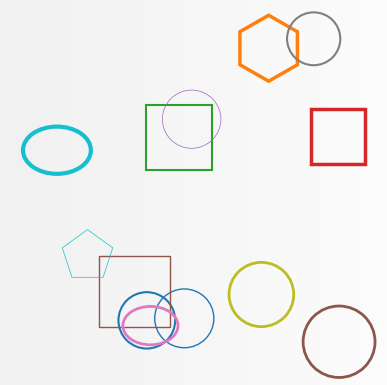[{"shape": "circle", "thickness": 1.5, "radius": 0.37, "center": [0.379, 0.168]}, {"shape": "circle", "thickness": 1, "radius": 0.38, "center": [0.476, 0.173]}, {"shape": "hexagon", "thickness": 2.5, "radius": 0.43, "center": [0.693, 0.875]}, {"shape": "square", "thickness": 1.5, "radius": 0.43, "center": [0.462, 0.643]}, {"shape": "square", "thickness": 2.5, "radius": 0.35, "center": [0.872, 0.646]}, {"shape": "circle", "thickness": 0.5, "radius": 0.38, "center": [0.495, 0.69]}, {"shape": "square", "thickness": 1, "radius": 0.46, "center": [0.347, 0.242]}, {"shape": "circle", "thickness": 2, "radius": 0.46, "center": [0.875, 0.112]}, {"shape": "oval", "thickness": 2, "radius": 0.36, "center": [0.388, 0.154]}, {"shape": "circle", "thickness": 1.5, "radius": 0.34, "center": [0.81, 0.899]}, {"shape": "circle", "thickness": 2, "radius": 0.42, "center": [0.675, 0.235]}, {"shape": "pentagon", "thickness": 0.5, "radius": 0.34, "center": [0.226, 0.335]}, {"shape": "oval", "thickness": 3, "radius": 0.44, "center": [0.147, 0.61]}]